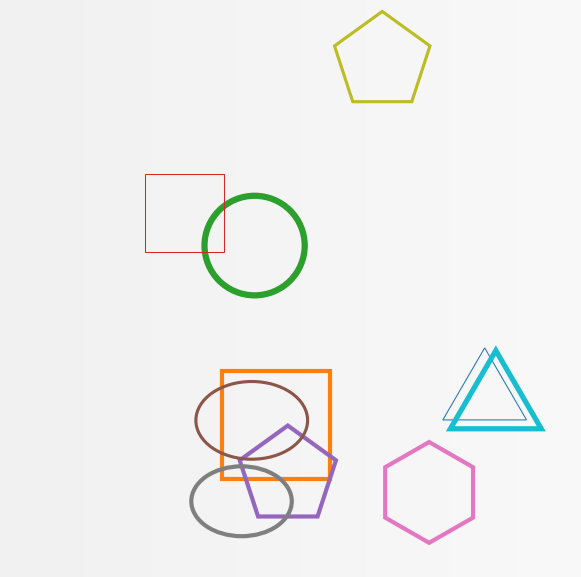[{"shape": "triangle", "thickness": 0.5, "radius": 0.42, "center": [0.834, 0.314]}, {"shape": "square", "thickness": 2, "radius": 0.47, "center": [0.475, 0.263]}, {"shape": "circle", "thickness": 3, "radius": 0.43, "center": [0.438, 0.574]}, {"shape": "square", "thickness": 0.5, "radius": 0.34, "center": [0.318, 0.63]}, {"shape": "pentagon", "thickness": 2, "radius": 0.44, "center": [0.495, 0.175]}, {"shape": "oval", "thickness": 1.5, "radius": 0.48, "center": [0.433, 0.271]}, {"shape": "hexagon", "thickness": 2, "radius": 0.44, "center": [0.738, 0.146]}, {"shape": "oval", "thickness": 2, "radius": 0.43, "center": [0.416, 0.131]}, {"shape": "pentagon", "thickness": 1.5, "radius": 0.43, "center": [0.658, 0.893]}, {"shape": "triangle", "thickness": 2.5, "radius": 0.45, "center": [0.853, 0.302]}]